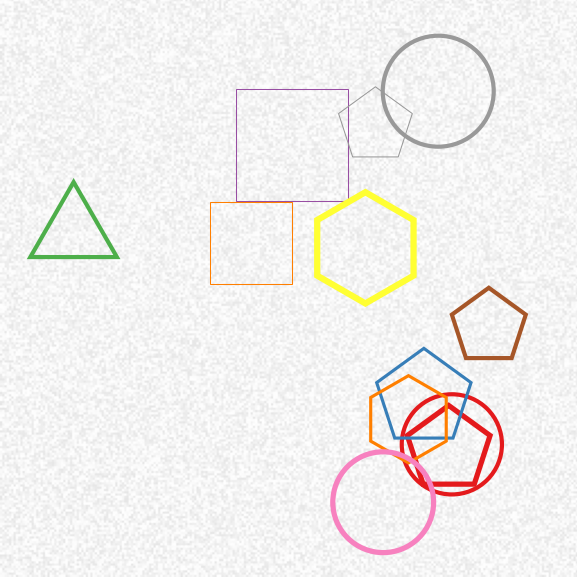[{"shape": "pentagon", "thickness": 2.5, "radius": 0.38, "center": [0.777, 0.222]}, {"shape": "circle", "thickness": 2, "radius": 0.43, "center": [0.782, 0.23]}, {"shape": "pentagon", "thickness": 1.5, "radius": 0.43, "center": [0.734, 0.31]}, {"shape": "triangle", "thickness": 2, "radius": 0.43, "center": [0.127, 0.597]}, {"shape": "square", "thickness": 0.5, "radius": 0.48, "center": [0.505, 0.748]}, {"shape": "hexagon", "thickness": 1.5, "radius": 0.38, "center": [0.707, 0.273]}, {"shape": "square", "thickness": 0.5, "radius": 0.36, "center": [0.435, 0.578]}, {"shape": "hexagon", "thickness": 3, "radius": 0.48, "center": [0.633, 0.57]}, {"shape": "pentagon", "thickness": 2, "radius": 0.34, "center": [0.846, 0.434]}, {"shape": "circle", "thickness": 2.5, "radius": 0.44, "center": [0.664, 0.13]}, {"shape": "pentagon", "thickness": 0.5, "radius": 0.34, "center": [0.65, 0.782]}, {"shape": "circle", "thickness": 2, "radius": 0.48, "center": [0.759, 0.841]}]